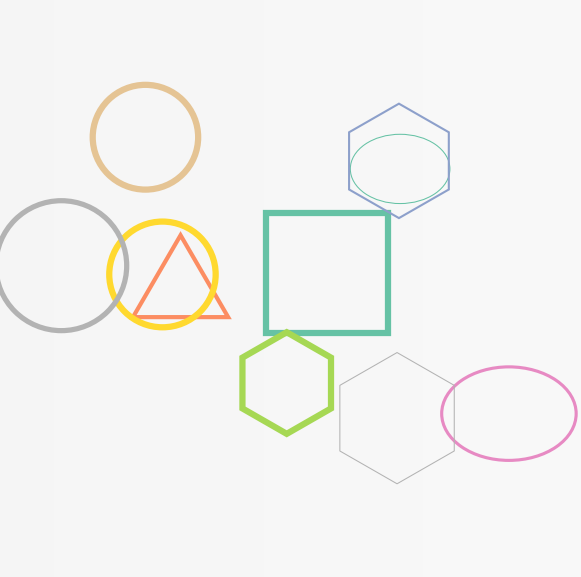[{"shape": "oval", "thickness": 0.5, "radius": 0.43, "center": [0.688, 0.707]}, {"shape": "square", "thickness": 3, "radius": 0.52, "center": [0.563, 0.526]}, {"shape": "triangle", "thickness": 2, "radius": 0.47, "center": [0.311, 0.497]}, {"shape": "hexagon", "thickness": 1, "radius": 0.5, "center": [0.686, 0.721]}, {"shape": "oval", "thickness": 1.5, "radius": 0.58, "center": [0.876, 0.283]}, {"shape": "hexagon", "thickness": 3, "radius": 0.44, "center": [0.493, 0.336]}, {"shape": "circle", "thickness": 3, "radius": 0.46, "center": [0.279, 0.524]}, {"shape": "circle", "thickness": 3, "radius": 0.45, "center": [0.25, 0.762]}, {"shape": "hexagon", "thickness": 0.5, "radius": 0.57, "center": [0.683, 0.275]}, {"shape": "circle", "thickness": 2.5, "radius": 0.56, "center": [0.105, 0.539]}]